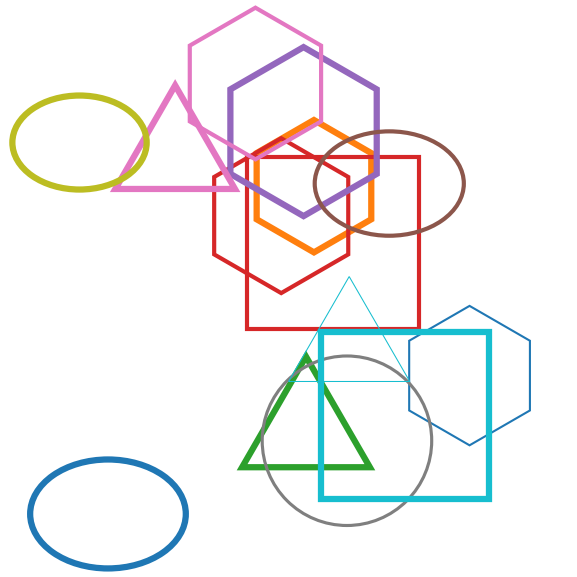[{"shape": "hexagon", "thickness": 1, "radius": 0.6, "center": [0.813, 0.349]}, {"shape": "oval", "thickness": 3, "radius": 0.67, "center": [0.187, 0.109]}, {"shape": "hexagon", "thickness": 3, "radius": 0.57, "center": [0.544, 0.677]}, {"shape": "triangle", "thickness": 3, "radius": 0.64, "center": [0.53, 0.254]}, {"shape": "square", "thickness": 2, "radius": 0.75, "center": [0.577, 0.578]}, {"shape": "hexagon", "thickness": 2, "radius": 0.67, "center": [0.487, 0.626]}, {"shape": "hexagon", "thickness": 3, "radius": 0.73, "center": [0.526, 0.771]}, {"shape": "oval", "thickness": 2, "radius": 0.65, "center": [0.674, 0.681]}, {"shape": "hexagon", "thickness": 2, "radius": 0.66, "center": [0.442, 0.855]}, {"shape": "triangle", "thickness": 3, "radius": 0.6, "center": [0.303, 0.732]}, {"shape": "circle", "thickness": 1.5, "radius": 0.73, "center": [0.601, 0.236]}, {"shape": "oval", "thickness": 3, "radius": 0.58, "center": [0.138, 0.752]}, {"shape": "triangle", "thickness": 0.5, "radius": 0.61, "center": [0.605, 0.399]}, {"shape": "square", "thickness": 3, "radius": 0.73, "center": [0.701, 0.28]}]